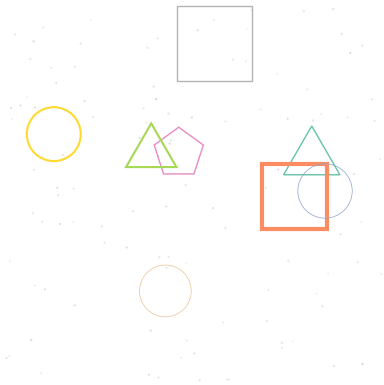[{"shape": "triangle", "thickness": 1, "radius": 0.42, "center": [0.81, 0.588]}, {"shape": "square", "thickness": 3, "radius": 0.42, "center": [0.765, 0.49]}, {"shape": "circle", "thickness": 0.5, "radius": 0.35, "center": [0.844, 0.504]}, {"shape": "pentagon", "thickness": 1, "radius": 0.34, "center": [0.464, 0.603]}, {"shape": "triangle", "thickness": 1.5, "radius": 0.38, "center": [0.393, 0.604]}, {"shape": "circle", "thickness": 1.5, "radius": 0.35, "center": [0.14, 0.652]}, {"shape": "circle", "thickness": 0.5, "radius": 0.34, "center": [0.43, 0.244]}, {"shape": "square", "thickness": 1, "radius": 0.49, "center": [0.556, 0.888]}]